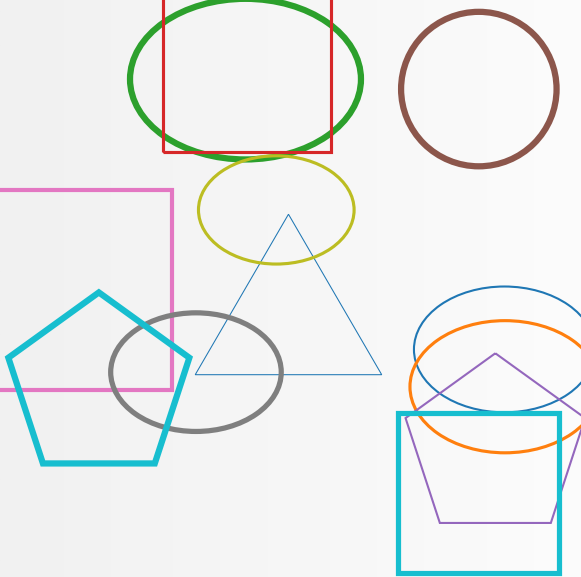[{"shape": "oval", "thickness": 1, "radius": 0.78, "center": [0.868, 0.394]}, {"shape": "triangle", "thickness": 0.5, "radius": 0.93, "center": [0.496, 0.443]}, {"shape": "oval", "thickness": 1.5, "radius": 0.82, "center": [0.869, 0.329]}, {"shape": "oval", "thickness": 3, "radius": 0.99, "center": [0.422, 0.862]}, {"shape": "square", "thickness": 1.5, "radius": 0.72, "center": [0.425, 0.88]}, {"shape": "pentagon", "thickness": 1, "radius": 0.81, "center": [0.852, 0.225]}, {"shape": "circle", "thickness": 3, "radius": 0.67, "center": [0.824, 0.845]}, {"shape": "square", "thickness": 2, "radius": 0.86, "center": [0.124, 0.497]}, {"shape": "oval", "thickness": 2.5, "radius": 0.73, "center": [0.337, 0.355]}, {"shape": "oval", "thickness": 1.5, "radius": 0.67, "center": [0.475, 0.636]}, {"shape": "pentagon", "thickness": 3, "radius": 0.82, "center": [0.17, 0.329]}, {"shape": "square", "thickness": 2.5, "radius": 0.69, "center": [0.823, 0.145]}]